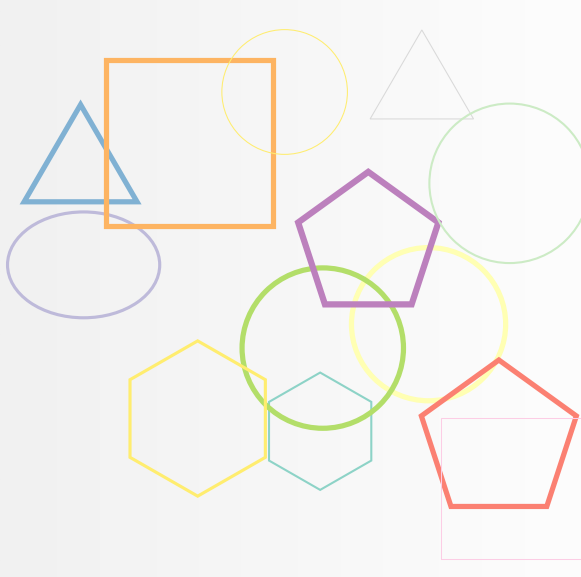[{"shape": "hexagon", "thickness": 1, "radius": 0.51, "center": [0.551, 0.252]}, {"shape": "circle", "thickness": 2.5, "radius": 0.66, "center": [0.737, 0.438]}, {"shape": "oval", "thickness": 1.5, "radius": 0.65, "center": [0.144, 0.54]}, {"shape": "pentagon", "thickness": 2.5, "radius": 0.7, "center": [0.858, 0.236]}, {"shape": "triangle", "thickness": 2.5, "radius": 0.56, "center": [0.139, 0.706]}, {"shape": "square", "thickness": 2.5, "radius": 0.72, "center": [0.326, 0.751]}, {"shape": "circle", "thickness": 2.5, "radius": 0.69, "center": [0.555, 0.396]}, {"shape": "square", "thickness": 0.5, "radius": 0.61, "center": [0.881, 0.154]}, {"shape": "triangle", "thickness": 0.5, "radius": 0.51, "center": [0.726, 0.845]}, {"shape": "pentagon", "thickness": 3, "radius": 0.63, "center": [0.634, 0.575]}, {"shape": "circle", "thickness": 1, "radius": 0.69, "center": [0.877, 0.682]}, {"shape": "hexagon", "thickness": 1.5, "radius": 0.67, "center": [0.34, 0.274]}, {"shape": "circle", "thickness": 0.5, "radius": 0.54, "center": [0.49, 0.84]}]